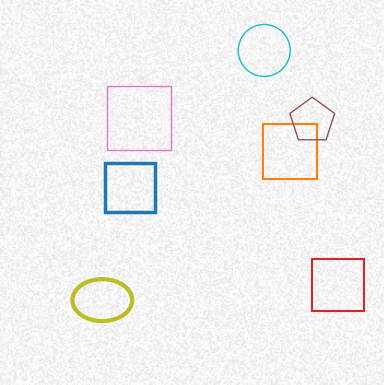[{"shape": "square", "thickness": 2.5, "radius": 0.32, "center": [0.337, 0.513]}, {"shape": "square", "thickness": 1.5, "radius": 0.35, "center": [0.754, 0.607]}, {"shape": "square", "thickness": 1.5, "radius": 0.34, "center": [0.879, 0.26]}, {"shape": "pentagon", "thickness": 1, "radius": 0.31, "center": [0.811, 0.686]}, {"shape": "square", "thickness": 1, "radius": 0.42, "center": [0.361, 0.694]}, {"shape": "oval", "thickness": 3, "radius": 0.39, "center": [0.266, 0.221]}, {"shape": "circle", "thickness": 1, "radius": 0.34, "center": [0.686, 0.869]}]